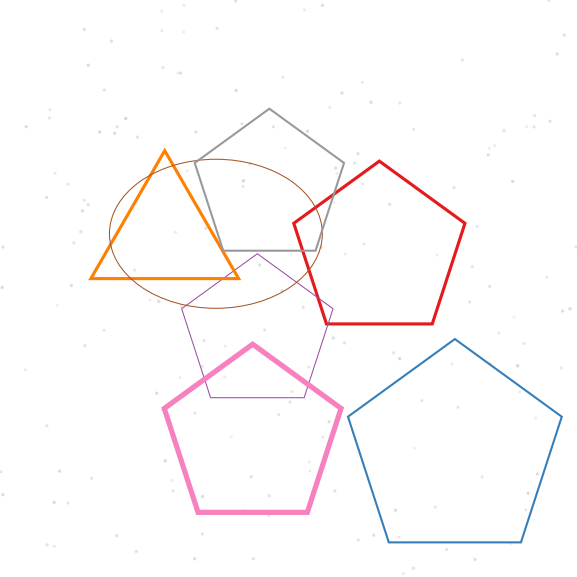[{"shape": "pentagon", "thickness": 1.5, "radius": 0.78, "center": [0.657, 0.564]}, {"shape": "pentagon", "thickness": 1, "radius": 0.97, "center": [0.788, 0.217]}, {"shape": "pentagon", "thickness": 0.5, "radius": 0.69, "center": [0.446, 0.422]}, {"shape": "triangle", "thickness": 1.5, "radius": 0.74, "center": [0.285, 0.591]}, {"shape": "oval", "thickness": 0.5, "radius": 0.92, "center": [0.374, 0.594]}, {"shape": "pentagon", "thickness": 2.5, "radius": 0.8, "center": [0.438, 0.242]}, {"shape": "pentagon", "thickness": 1, "radius": 0.68, "center": [0.466, 0.675]}]